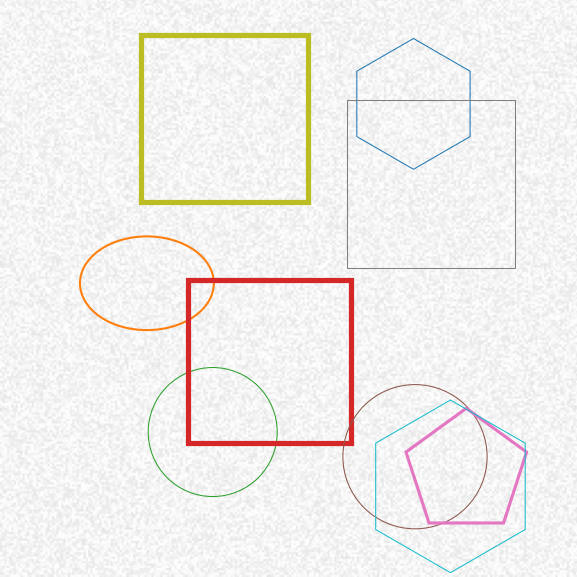[{"shape": "hexagon", "thickness": 0.5, "radius": 0.57, "center": [0.716, 0.819]}, {"shape": "oval", "thickness": 1, "radius": 0.58, "center": [0.254, 0.509]}, {"shape": "circle", "thickness": 0.5, "radius": 0.56, "center": [0.368, 0.251]}, {"shape": "square", "thickness": 2.5, "radius": 0.71, "center": [0.466, 0.373]}, {"shape": "circle", "thickness": 0.5, "radius": 0.62, "center": [0.719, 0.208]}, {"shape": "pentagon", "thickness": 1.5, "radius": 0.55, "center": [0.807, 0.182]}, {"shape": "square", "thickness": 0.5, "radius": 0.73, "center": [0.746, 0.681]}, {"shape": "square", "thickness": 2.5, "radius": 0.72, "center": [0.389, 0.794]}, {"shape": "hexagon", "thickness": 0.5, "radius": 0.75, "center": [0.78, 0.157]}]